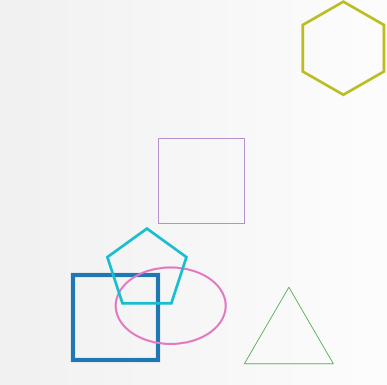[{"shape": "square", "thickness": 3, "radius": 0.55, "center": [0.298, 0.176]}, {"shape": "triangle", "thickness": 0.5, "radius": 0.66, "center": [0.745, 0.121]}, {"shape": "square", "thickness": 0.5, "radius": 0.55, "center": [0.519, 0.53]}, {"shape": "oval", "thickness": 1.5, "radius": 0.71, "center": [0.441, 0.206]}, {"shape": "hexagon", "thickness": 2, "radius": 0.6, "center": [0.886, 0.875]}, {"shape": "pentagon", "thickness": 2, "radius": 0.54, "center": [0.379, 0.299]}]